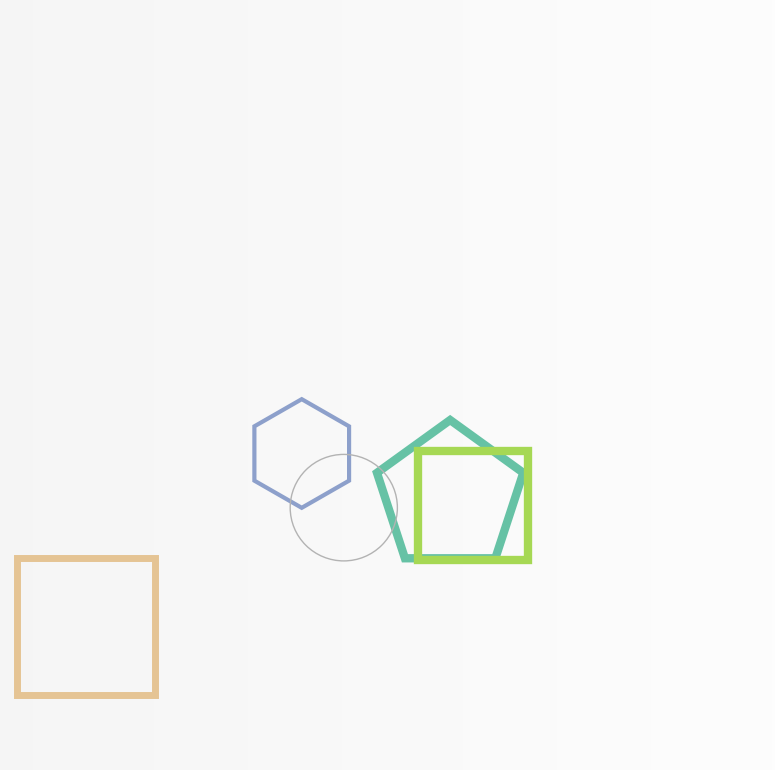[{"shape": "pentagon", "thickness": 3, "radius": 0.5, "center": [0.581, 0.355]}, {"shape": "hexagon", "thickness": 1.5, "radius": 0.35, "center": [0.389, 0.411]}, {"shape": "square", "thickness": 3, "radius": 0.36, "center": [0.611, 0.344]}, {"shape": "square", "thickness": 2.5, "radius": 0.44, "center": [0.111, 0.186]}, {"shape": "circle", "thickness": 0.5, "radius": 0.35, "center": [0.444, 0.341]}]